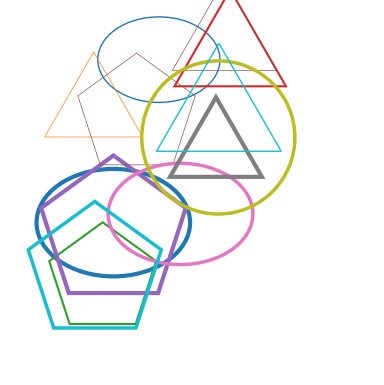[{"shape": "oval", "thickness": 3, "radius": 1.0, "center": [0.294, 0.422]}, {"shape": "oval", "thickness": 1, "radius": 0.79, "center": [0.413, 0.845]}, {"shape": "triangle", "thickness": 0.5, "radius": 0.74, "center": [0.243, 0.718]}, {"shape": "pentagon", "thickness": 1.5, "radius": 0.73, "center": [0.267, 0.277]}, {"shape": "triangle", "thickness": 1.5, "radius": 0.84, "center": [0.598, 0.859]}, {"shape": "pentagon", "thickness": 3, "radius": 0.99, "center": [0.295, 0.399]}, {"shape": "triangle", "thickness": 0.5, "radius": 0.78, "center": [0.583, 0.895]}, {"shape": "pentagon", "thickness": 0.5, "radius": 0.8, "center": [0.355, 0.702]}, {"shape": "oval", "thickness": 2.5, "radius": 0.94, "center": [0.469, 0.444]}, {"shape": "triangle", "thickness": 3, "radius": 0.69, "center": [0.561, 0.61]}, {"shape": "circle", "thickness": 2.5, "radius": 0.99, "center": [0.567, 0.643]}, {"shape": "triangle", "thickness": 1, "radius": 0.94, "center": [0.568, 0.7]}, {"shape": "pentagon", "thickness": 2.5, "radius": 0.91, "center": [0.246, 0.295]}]